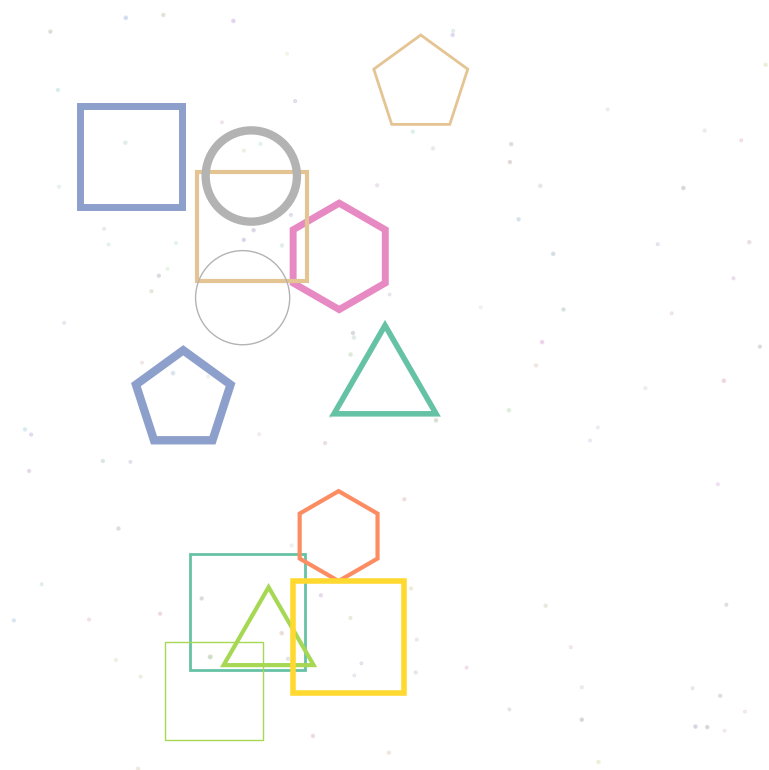[{"shape": "triangle", "thickness": 2, "radius": 0.38, "center": [0.5, 0.501]}, {"shape": "square", "thickness": 1, "radius": 0.38, "center": [0.322, 0.205]}, {"shape": "hexagon", "thickness": 1.5, "radius": 0.29, "center": [0.44, 0.304]}, {"shape": "square", "thickness": 2.5, "radius": 0.33, "center": [0.17, 0.797]}, {"shape": "pentagon", "thickness": 3, "radius": 0.32, "center": [0.238, 0.48]}, {"shape": "hexagon", "thickness": 2.5, "radius": 0.35, "center": [0.441, 0.667]}, {"shape": "square", "thickness": 0.5, "radius": 0.32, "center": [0.278, 0.103]}, {"shape": "triangle", "thickness": 1.5, "radius": 0.34, "center": [0.349, 0.17]}, {"shape": "square", "thickness": 2, "radius": 0.36, "center": [0.453, 0.172]}, {"shape": "pentagon", "thickness": 1, "radius": 0.32, "center": [0.546, 0.89]}, {"shape": "square", "thickness": 1.5, "radius": 0.35, "center": [0.327, 0.706]}, {"shape": "circle", "thickness": 0.5, "radius": 0.31, "center": [0.315, 0.613]}, {"shape": "circle", "thickness": 3, "radius": 0.3, "center": [0.326, 0.771]}]